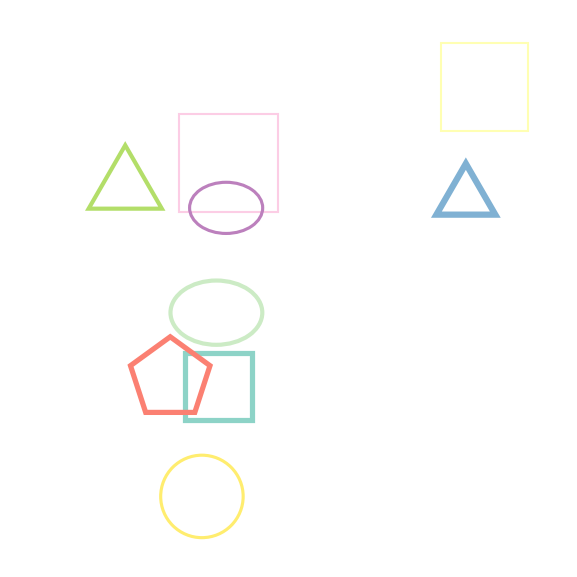[{"shape": "square", "thickness": 2.5, "radius": 0.29, "center": [0.378, 0.33]}, {"shape": "square", "thickness": 1, "radius": 0.38, "center": [0.839, 0.849]}, {"shape": "pentagon", "thickness": 2.5, "radius": 0.36, "center": [0.295, 0.344]}, {"shape": "triangle", "thickness": 3, "radius": 0.29, "center": [0.807, 0.657]}, {"shape": "triangle", "thickness": 2, "radius": 0.37, "center": [0.217, 0.674]}, {"shape": "square", "thickness": 1, "radius": 0.43, "center": [0.396, 0.717]}, {"shape": "oval", "thickness": 1.5, "radius": 0.32, "center": [0.392, 0.639]}, {"shape": "oval", "thickness": 2, "radius": 0.4, "center": [0.375, 0.458]}, {"shape": "circle", "thickness": 1.5, "radius": 0.36, "center": [0.35, 0.14]}]